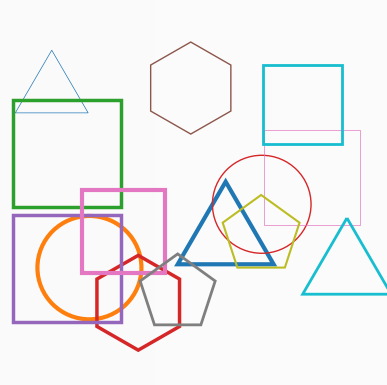[{"shape": "triangle", "thickness": 0.5, "radius": 0.54, "center": [0.134, 0.761]}, {"shape": "triangle", "thickness": 3, "radius": 0.71, "center": [0.582, 0.385]}, {"shape": "circle", "thickness": 3, "radius": 0.67, "center": [0.231, 0.305]}, {"shape": "square", "thickness": 2.5, "radius": 0.7, "center": [0.173, 0.601]}, {"shape": "circle", "thickness": 1, "radius": 0.64, "center": [0.675, 0.469]}, {"shape": "hexagon", "thickness": 2.5, "radius": 0.62, "center": [0.357, 0.214]}, {"shape": "square", "thickness": 2.5, "radius": 0.69, "center": [0.172, 0.301]}, {"shape": "hexagon", "thickness": 1, "radius": 0.6, "center": [0.492, 0.771]}, {"shape": "square", "thickness": 0.5, "radius": 0.62, "center": [0.805, 0.538]}, {"shape": "square", "thickness": 3, "radius": 0.54, "center": [0.318, 0.399]}, {"shape": "pentagon", "thickness": 2, "radius": 0.51, "center": [0.458, 0.239]}, {"shape": "pentagon", "thickness": 1.5, "radius": 0.52, "center": [0.674, 0.389]}, {"shape": "square", "thickness": 2, "radius": 0.51, "center": [0.78, 0.729]}, {"shape": "triangle", "thickness": 2, "radius": 0.66, "center": [0.895, 0.302]}]